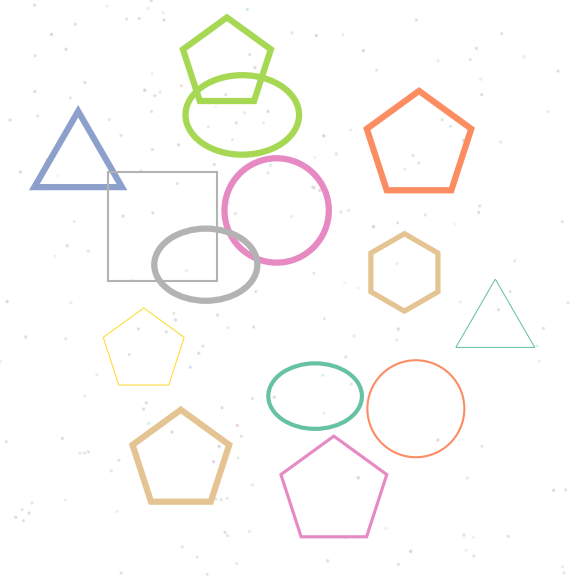[{"shape": "oval", "thickness": 2, "radius": 0.41, "center": [0.546, 0.313]}, {"shape": "triangle", "thickness": 0.5, "radius": 0.39, "center": [0.858, 0.437]}, {"shape": "pentagon", "thickness": 3, "radius": 0.48, "center": [0.726, 0.747]}, {"shape": "circle", "thickness": 1, "radius": 0.42, "center": [0.72, 0.291]}, {"shape": "triangle", "thickness": 3, "radius": 0.44, "center": [0.135, 0.719]}, {"shape": "pentagon", "thickness": 1.5, "radius": 0.48, "center": [0.578, 0.148]}, {"shape": "circle", "thickness": 3, "radius": 0.45, "center": [0.479, 0.635]}, {"shape": "oval", "thickness": 3, "radius": 0.49, "center": [0.42, 0.8]}, {"shape": "pentagon", "thickness": 3, "radius": 0.4, "center": [0.393, 0.889]}, {"shape": "pentagon", "thickness": 0.5, "radius": 0.37, "center": [0.249, 0.392]}, {"shape": "pentagon", "thickness": 3, "radius": 0.44, "center": [0.313, 0.202]}, {"shape": "hexagon", "thickness": 2.5, "radius": 0.34, "center": [0.7, 0.527]}, {"shape": "oval", "thickness": 3, "radius": 0.45, "center": [0.356, 0.541]}, {"shape": "square", "thickness": 1, "radius": 0.47, "center": [0.281, 0.607]}]